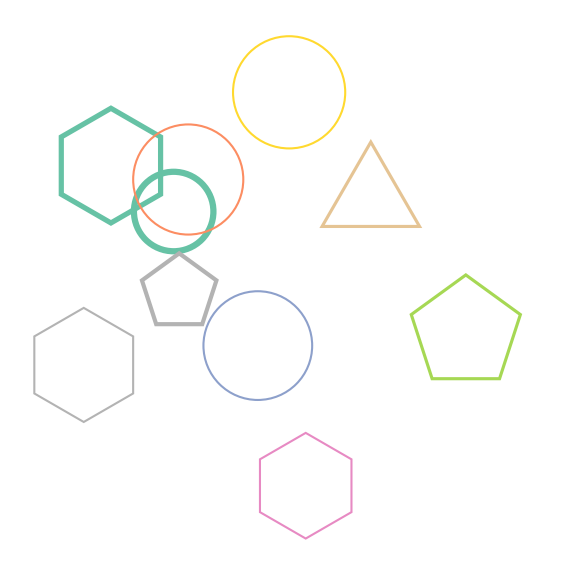[{"shape": "circle", "thickness": 3, "radius": 0.34, "center": [0.301, 0.633]}, {"shape": "hexagon", "thickness": 2.5, "radius": 0.5, "center": [0.192, 0.712]}, {"shape": "circle", "thickness": 1, "radius": 0.48, "center": [0.326, 0.688]}, {"shape": "circle", "thickness": 1, "radius": 0.47, "center": [0.446, 0.401]}, {"shape": "hexagon", "thickness": 1, "radius": 0.46, "center": [0.529, 0.158]}, {"shape": "pentagon", "thickness": 1.5, "radius": 0.5, "center": [0.807, 0.424]}, {"shape": "circle", "thickness": 1, "radius": 0.49, "center": [0.501, 0.839]}, {"shape": "triangle", "thickness": 1.5, "radius": 0.49, "center": [0.642, 0.656]}, {"shape": "pentagon", "thickness": 2, "radius": 0.34, "center": [0.31, 0.493]}, {"shape": "hexagon", "thickness": 1, "radius": 0.49, "center": [0.145, 0.367]}]